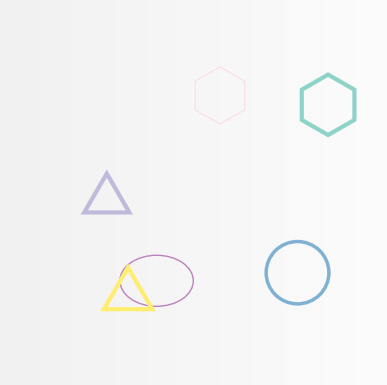[{"shape": "hexagon", "thickness": 3, "radius": 0.39, "center": [0.847, 0.728]}, {"shape": "triangle", "thickness": 3, "radius": 0.34, "center": [0.276, 0.482]}, {"shape": "circle", "thickness": 2.5, "radius": 0.4, "center": [0.768, 0.292]}, {"shape": "hexagon", "thickness": 0.5, "radius": 0.37, "center": [0.568, 0.752]}, {"shape": "oval", "thickness": 1, "radius": 0.47, "center": [0.404, 0.271]}, {"shape": "triangle", "thickness": 3, "radius": 0.36, "center": [0.33, 0.233]}]